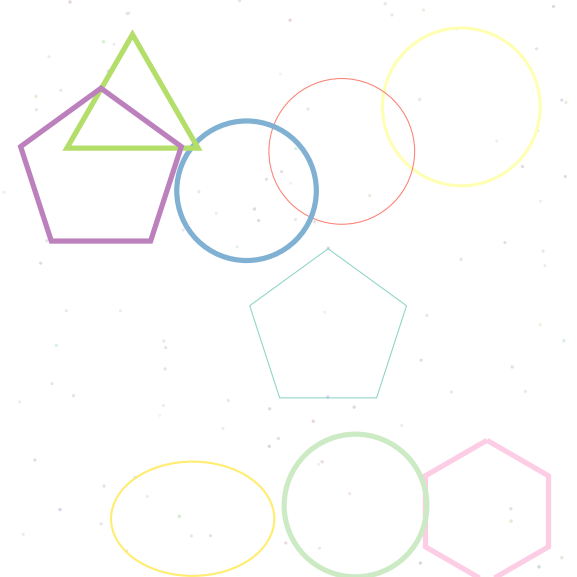[{"shape": "pentagon", "thickness": 0.5, "radius": 0.71, "center": [0.568, 0.426]}, {"shape": "circle", "thickness": 1.5, "radius": 0.68, "center": [0.799, 0.814]}, {"shape": "circle", "thickness": 0.5, "radius": 0.63, "center": [0.592, 0.737]}, {"shape": "circle", "thickness": 2.5, "radius": 0.6, "center": [0.427, 0.669]}, {"shape": "triangle", "thickness": 2.5, "radius": 0.66, "center": [0.229, 0.808]}, {"shape": "hexagon", "thickness": 2.5, "radius": 0.62, "center": [0.843, 0.114]}, {"shape": "pentagon", "thickness": 2.5, "radius": 0.73, "center": [0.175, 0.7]}, {"shape": "circle", "thickness": 2.5, "radius": 0.62, "center": [0.616, 0.124]}, {"shape": "oval", "thickness": 1, "radius": 0.71, "center": [0.334, 0.101]}]